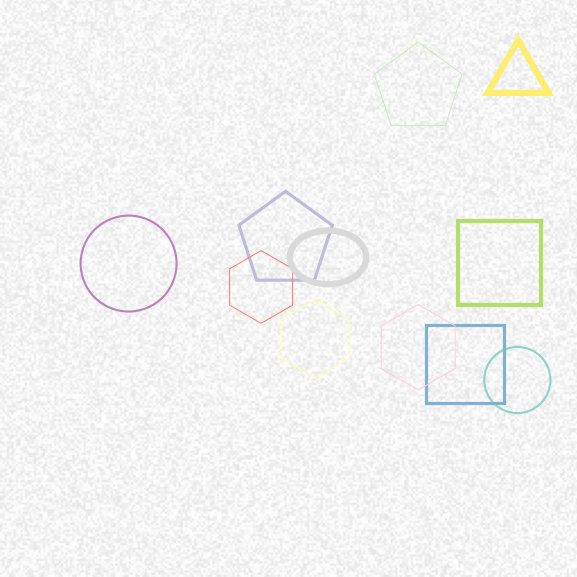[{"shape": "circle", "thickness": 1, "radius": 0.29, "center": [0.896, 0.341]}, {"shape": "hexagon", "thickness": 0.5, "radius": 0.34, "center": [0.546, 0.413]}, {"shape": "pentagon", "thickness": 1.5, "radius": 0.43, "center": [0.494, 0.583]}, {"shape": "hexagon", "thickness": 0.5, "radius": 0.31, "center": [0.452, 0.502]}, {"shape": "square", "thickness": 1.5, "radius": 0.34, "center": [0.805, 0.369]}, {"shape": "square", "thickness": 2, "radius": 0.36, "center": [0.865, 0.544]}, {"shape": "hexagon", "thickness": 0.5, "radius": 0.37, "center": [0.724, 0.398]}, {"shape": "oval", "thickness": 3, "radius": 0.33, "center": [0.568, 0.554]}, {"shape": "circle", "thickness": 1, "radius": 0.42, "center": [0.223, 0.543]}, {"shape": "pentagon", "thickness": 0.5, "radius": 0.4, "center": [0.724, 0.846]}, {"shape": "triangle", "thickness": 3, "radius": 0.31, "center": [0.897, 0.869]}]